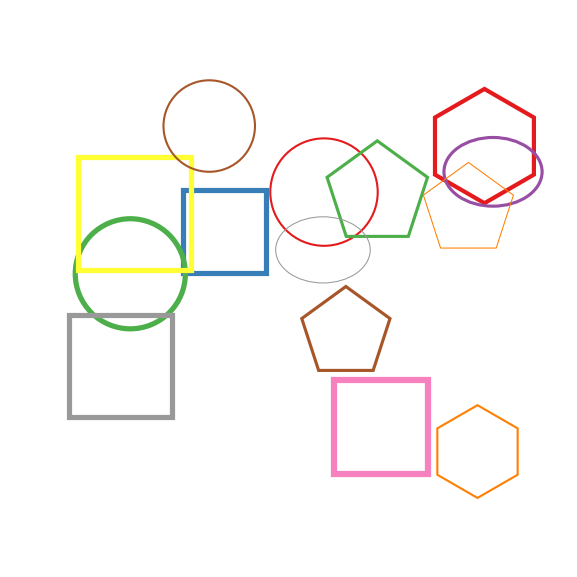[{"shape": "circle", "thickness": 1, "radius": 0.47, "center": [0.561, 0.667]}, {"shape": "hexagon", "thickness": 2, "radius": 0.49, "center": [0.839, 0.746]}, {"shape": "square", "thickness": 2.5, "radius": 0.36, "center": [0.388, 0.598]}, {"shape": "circle", "thickness": 2.5, "radius": 0.48, "center": [0.226, 0.525]}, {"shape": "pentagon", "thickness": 1.5, "radius": 0.46, "center": [0.653, 0.664]}, {"shape": "oval", "thickness": 1.5, "radius": 0.42, "center": [0.854, 0.702]}, {"shape": "hexagon", "thickness": 1, "radius": 0.4, "center": [0.827, 0.217]}, {"shape": "pentagon", "thickness": 0.5, "radius": 0.41, "center": [0.811, 0.636]}, {"shape": "square", "thickness": 2.5, "radius": 0.49, "center": [0.233, 0.63]}, {"shape": "pentagon", "thickness": 1.5, "radius": 0.4, "center": [0.599, 0.423]}, {"shape": "circle", "thickness": 1, "radius": 0.4, "center": [0.362, 0.781]}, {"shape": "square", "thickness": 3, "radius": 0.41, "center": [0.66, 0.26]}, {"shape": "square", "thickness": 2.5, "radius": 0.44, "center": [0.209, 0.366]}, {"shape": "oval", "thickness": 0.5, "radius": 0.41, "center": [0.559, 0.566]}]